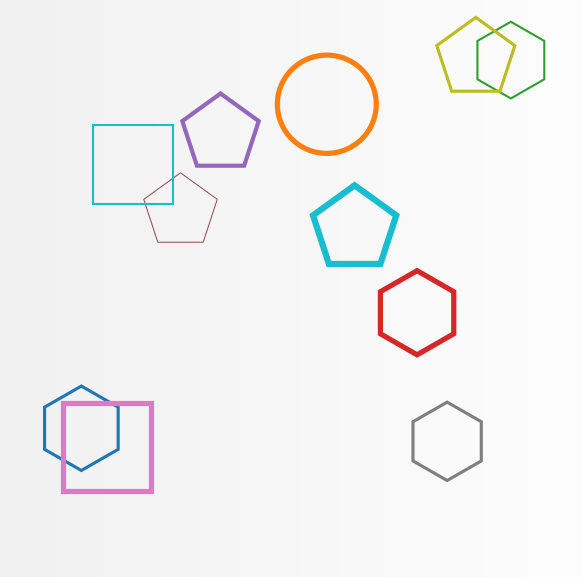[{"shape": "hexagon", "thickness": 1.5, "radius": 0.37, "center": [0.14, 0.258]}, {"shape": "circle", "thickness": 2.5, "radius": 0.43, "center": [0.562, 0.819]}, {"shape": "hexagon", "thickness": 1, "radius": 0.33, "center": [0.879, 0.895]}, {"shape": "hexagon", "thickness": 2.5, "radius": 0.36, "center": [0.718, 0.458]}, {"shape": "pentagon", "thickness": 2, "radius": 0.35, "center": [0.379, 0.768]}, {"shape": "pentagon", "thickness": 0.5, "radius": 0.33, "center": [0.311, 0.633]}, {"shape": "square", "thickness": 2.5, "radius": 0.38, "center": [0.183, 0.225]}, {"shape": "hexagon", "thickness": 1.5, "radius": 0.34, "center": [0.769, 0.235]}, {"shape": "pentagon", "thickness": 1.5, "radius": 0.35, "center": [0.819, 0.898]}, {"shape": "square", "thickness": 1, "radius": 0.34, "center": [0.229, 0.714]}, {"shape": "pentagon", "thickness": 3, "radius": 0.38, "center": [0.61, 0.603]}]